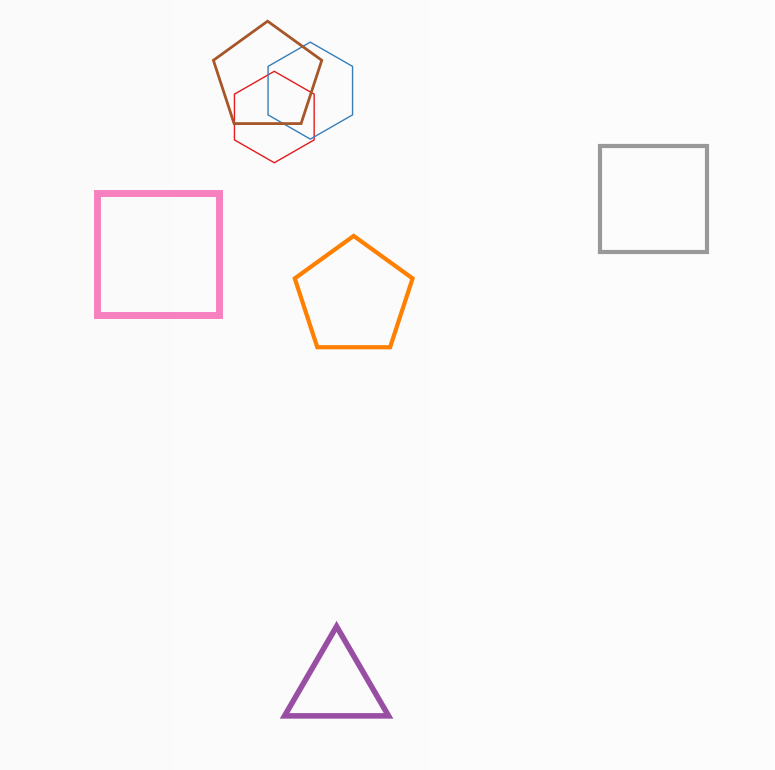[{"shape": "hexagon", "thickness": 0.5, "radius": 0.3, "center": [0.354, 0.848]}, {"shape": "hexagon", "thickness": 0.5, "radius": 0.31, "center": [0.4, 0.882]}, {"shape": "triangle", "thickness": 2, "radius": 0.39, "center": [0.434, 0.109]}, {"shape": "pentagon", "thickness": 1.5, "radius": 0.4, "center": [0.456, 0.614]}, {"shape": "pentagon", "thickness": 1, "radius": 0.37, "center": [0.345, 0.899]}, {"shape": "square", "thickness": 2.5, "radius": 0.39, "center": [0.204, 0.67]}, {"shape": "square", "thickness": 1.5, "radius": 0.35, "center": [0.843, 0.742]}]